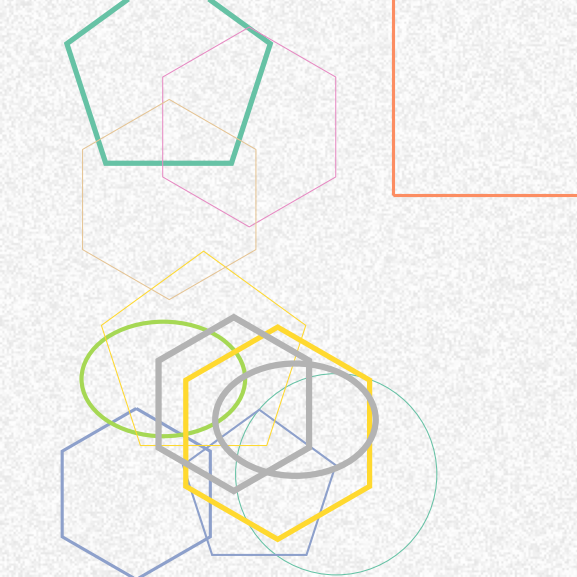[{"shape": "circle", "thickness": 0.5, "radius": 0.87, "center": [0.582, 0.178]}, {"shape": "pentagon", "thickness": 2.5, "radius": 0.93, "center": [0.292, 0.866]}, {"shape": "square", "thickness": 1.5, "radius": 0.99, "center": [0.88, 0.861]}, {"shape": "pentagon", "thickness": 1, "radius": 0.69, "center": [0.449, 0.151]}, {"shape": "hexagon", "thickness": 1.5, "radius": 0.74, "center": [0.236, 0.144]}, {"shape": "hexagon", "thickness": 0.5, "radius": 0.86, "center": [0.432, 0.779]}, {"shape": "oval", "thickness": 2, "radius": 0.71, "center": [0.283, 0.343]}, {"shape": "hexagon", "thickness": 2.5, "radius": 0.92, "center": [0.481, 0.249]}, {"shape": "pentagon", "thickness": 0.5, "radius": 0.93, "center": [0.353, 0.378]}, {"shape": "hexagon", "thickness": 0.5, "radius": 0.87, "center": [0.293, 0.654]}, {"shape": "hexagon", "thickness": 3, "radius": 0.75, "center": [0.405, 0.299]}, {"shape": "oval", "thickness": 3, "radius": 0.69, "center": [0.512, 0.272]}]